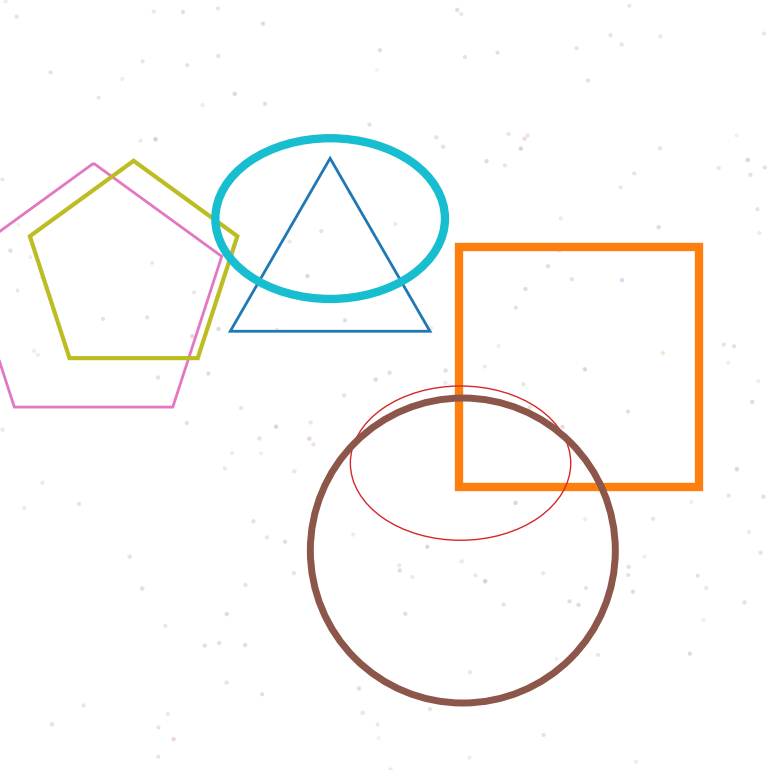[{"shape": "triangle", "thickness": 1, "radius": 0.75, "center": [0.429, 0.645]}, {"shape": "square", "thickness": 3, "radius": 0.78, "center": [0.752, 0.524]}, {"shape": "oval", "thickness": 0.5, "radius": 0.72, "center": [0.598, 0.399]}, {"shape": "circle", "thickness": 2.5, "radius": 0.99, "center": [0.601, 0.285]}, {"shape": "pentagon", "thickness": 1, "radius": 0.88, "center": [0.122, 0.613]}, {"shape": "pentagon", "thickness": 1.5, "radius": 0.71, "center": [0.174, 0.649]}, {"shape": "oval", "thickness": 3, "radius": 0.75, "center": [0.429, 0.716]}]